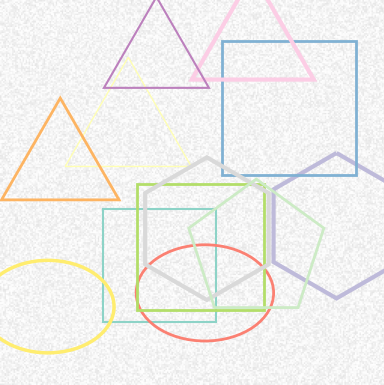[{"shape": "square", "thickness": 1.5, "radius": 0.73, "center": [0.413, 0.312]}, {"shape": "triangle", "thickness": 1, "radius": 0.95, "center": [0.333, 0.662]}, {"shape": "hexagon", "thickness": 3, "radius": 0.94, "center": [0.874, 0.414]}, {"shape": "oval", "thickness": 2, "radius": 0.89, "center": [0.532, 0.239]}, {"shape": "square", "thickness": 2, "radius": 0.87, "center": [0.751, 0.719]}, {"shape": "triangle", "thickness": 2, "radius": 0.88, "center": [0.157, 0.569]}, {"shape": "square", "thickness": 2, "radius": 0.82, "center": [0.521, 0.358]}, {"shape": "triangle", "thickness": 3, "radius": 0.91, "center": [0.657, 0.885]}, {"shape": "hexagon", "thickness": 3, "radius": 0.93, "center": [0.537, 0.406]}, {"shape": "triangle", "thickness": 1.5, "radius": 0.79, "center": [0.406, 0.851]}, {"shape": "pentagon", "thickness": 2, "radius": 0.92, "center": [0.666, 0.35]}, {"shape": "oval", "thickness": 2.5, "radius": 0.86, "center": [0.125, 0.204]}]